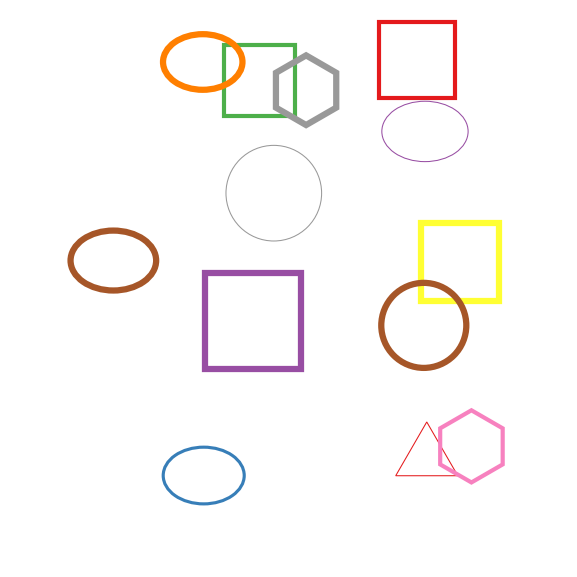[{"shape": "square", "thickness": 2, "radius": 0.33, "center": [0.721, 0.895]}, {"shape": "triangle", "thickness": 0.5, "radius": 0.31, "center": [0.739, 0.206]}, {"shape": "oval", "thickness": 1.5, "radius": 0.35, "center": [0.353, 0.176]}, {"shape": "square", "thickness": 2, "radius": 0.31, "center": [0.449, 0.86]}, {"shape": "oval", "thickness": 0.5, "radius": 0.37, "center": [0.736, 0.772]}, {"shape": "square", "thickness": 3, "radius": 0.41, "center": [0.438, 0.444]}, {"shape": "oval", "thickness": 3, "radius": 0.34, "center": [0.351, 0.892]}, {"shape": "square", "thickness": 3, "radius": 0.34, "center": [0.796, 0.546]}, {"shape": "oval", "thickness": 3, "radius": 0.37, "center": [0.196, 0.548]}, {"shape": "circle", "thickness": 3, "radius": 0.37, "center": [0.734, 0.436]}, {"shape": "hexagon", "thickness": 2, "radius": 0.31, "center": [0.816, 0.226]}, {"shape": "circle", "thickness": 0.5, "radius": 0.41, "center": [0.474, 0.665]}, {"shape": "hexagon", "thickness": 3, "radius": 0.3, "center": [0.53, 0.843]}]